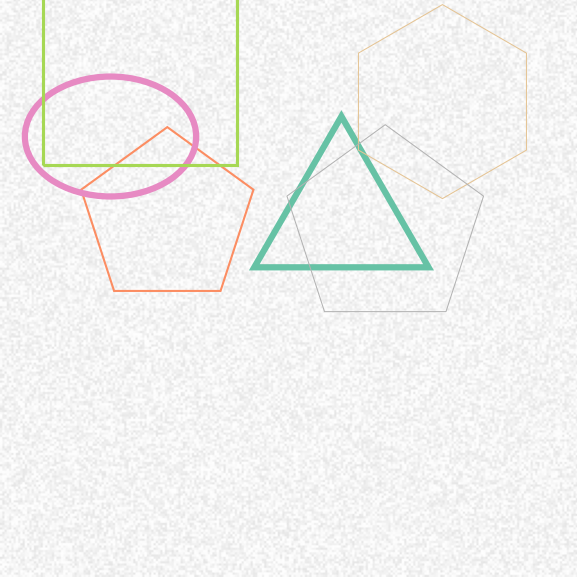[{"shape": "triangle", "thickness": 3, "radius": 0.87, "center": [0.591, 0.623]}, {"shape": "pentagon", "thickness": 1, "radius": 0.78, "center": [0.29, 0.622]}, {"shape": "oval", "thickness": 3, "radius": 0.74, "center": [0.191, 0.763]}, {"shape": "square", "thickness": 1.5, "radius": 0.84, "center": [0.242, 0.882]}, {"shape": "hexagon", "thickness": 0.5, "radius": 0.84, "center": [0.766, 0.823]}, {"shape": "pentagon", "thickness": 0.5, "radius": 0.89, "center": [0.667, 0.604]}]